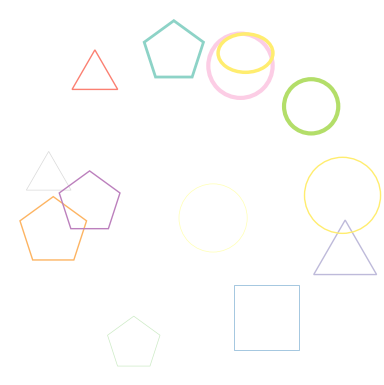[{"shape": "pentagon", "thickness": 2, "radius": 0.4, "center": [0.452, 0.865]}, {"shape": "circle", "thickness": 0.5, "radius": 0.44, "center": [0.553, 0.434]}, {"shape": "triangle", "thickness": 1, "radius": 0.47, "center": [0.897, 0.334]}, {"shape": "triangle", "thickness": 1, "radius": 0.34, "center": [0.246, 0.802]}, {"shape": "square", "thickness": 0.5, "radius": 0.43, "center": [0.693, 0.175]}, {"shape": "pentagon", "thickness": 1, "radius": 0.45, "center": [0.138, 0.398]}, {"shape": "circle", "thickness": 3, "radius": 0.35, "center": [0.808, 0.724]}, {"shape": "circle", "thickness": 3, "radius": 0.42, "center": [0.625, 0.829]}, {"shape": "triangle", "thickness": 0.5, "radius": 0.34, "center": [0.126, 0.54]}, {"shape": "pentagon", "thickness": 1, "radius": 0.41, "center": [0.233, 0.473]}, {"shape": "pentagon", "thickness": 0.5, "radius": 0.36, "center": [0.347, 0.107]}, {"shape": "circle", "thickness": 1, "radius": 0.49, "center": [0.89, 0.493]}, {"shape": "oval", "thickness": 2.5, "radius": 0.36, "center": [0.638, 0.862]}]